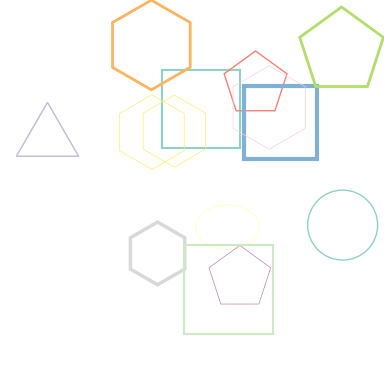[{"shape": "circle", "thickness": 1, "radius": 0.45, "center": [0.89, 0.415]}, {"shape": "square", "thickness": 1.5, "radius": 0.51, "center": [0.522, 0.717]}, {"shape": "oval", "thickness": 0.5, "radius": 0.41, "center": [0.591, 0.41]}, {"shape": "triangle", "thickness": 1, "radius": 0.47, "center": [0.123, 0.641]}, {"shape": "pentagon", "thickness": 1, "radius": 0.43, "center": [0.664, 0.782]}, {"shape": "square", "thickness": 3, "radius": 0.47, "center": [0.728, 0.681]}, {"shape": "hexagon", "thickness": 2, "radius": 0.58, "center": [0.393, 0.883]}, {"shape": "pentagon", "thickness": 2, "radius": 0.57, "center": [0.887, 0.868]}, {"shape": "hexagon", "thickness": 0.5, "radius": 0.54, "center": [0.699, 0.721]}, {"shape": "hexagon", "thickness": 2.5, "radius": 0.41, "center": [0.409, 0.342]}, {"shape": "pentagon", "thickness": 0.5, "radius": 0.42, "center": [0.623, 0.278]}, {"shape": "square", "thickness": 1.5, "radius": 0.57, "center": [0.594, 0.248]}, {"shape": "hexagon", "thickness": 0.5, "radius": 0.47, "center": [0.453, 0.659]}, {"shape": "hexagon", "thickness": 0.5, "radius": 0.48, "center": [0.395, 0.657]}]